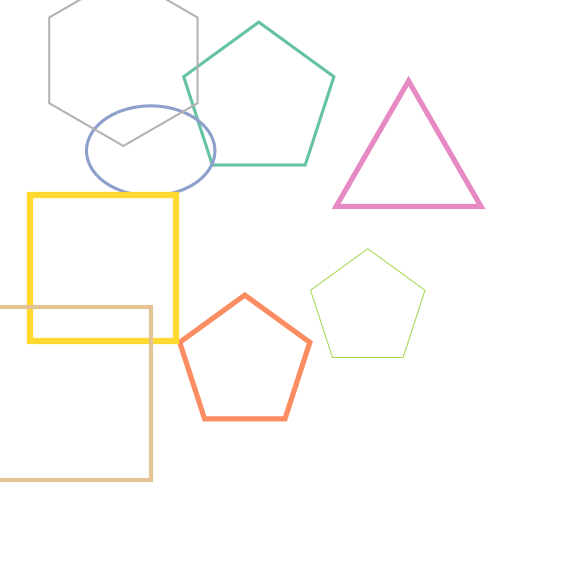[{"shape": "pentagon", "thickness": 1.5, "radius": 0.68, "center": [0.448, 0.824]}, {"shape": "pentagon", "thickness": 2.5, "radius": 0.59, "center": [0.424, 0.37]}, {"shape": "oval", "thickness": 1.5, "radius": 0.56, "center": [0.261, 0.738]}, {"shape": "triangle", "thickness": 2.5, "radius": 0.72, "center": [0.707, 0.714]}, {"shape": "pentagon", "thickness": 0.5, "radius": 0.52, "center": [0.637, 0.464]}, {"shape": "square", "thickness": 3, "radius": 0.63, "center": [0.178, 0.534]}, {"shape": "square", "thickness": 2, "radius": 0.75, "center": [0.112, 0.317]}, {"shape": "hexagon", "thickness": 1, "radius": 0.74, "center": [0.214, 0.895]}]